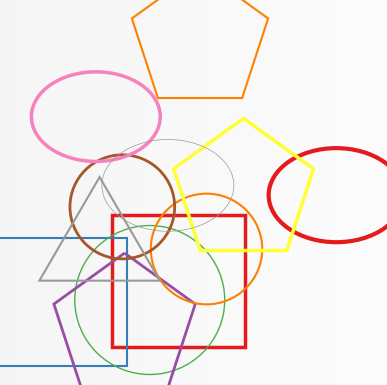[{"shape": "oval", "thickness": 3, "radius": 0.87, "center": [0.868, 0.493]}, {"shape": "square", "thickness": 2.5, "radius": 0.86, "center": [0.46, 0.269]}, {"shape": "square", "thickness": 1.5, "radius": 0.83, "center": [0.162, 0.216]}, {"shape": "circle", "thickness": 1, "radius": 0.97, "center": [0.386, 0.221]}, {"shape": "pentagon", "thickness": 2, "radius": 0.96, "center": [0.321, 0.151]}, {"shape": "circle", "thickness": 1.5, "radius": 0.72, "center": [0.533, 0.353]}, {"shape": "pentagon", "thickness": 1.5, "radius": 0.92, "center": [0.516, 0.895]}, {"shape": "pentagon", "thickness": 2.5, "radius": 0.95, "center": [0.629, 0.503]}, {"shape": "circle", "thickness": 2, "radius": 0.68, "center": [0.316, 0.463]}, {"shape": "oval", "thickness": 2.5, "radius": 0.83, "center": [0.247, 0.697]}, {"shape": "oval", "thickness": 0.5, "radius": 0.85, "center": [0.433, 0.518]}, {"shape": "triangle", "thickness": 1.5, "radius": 0.9, "center": [0.257, 0.361]}]